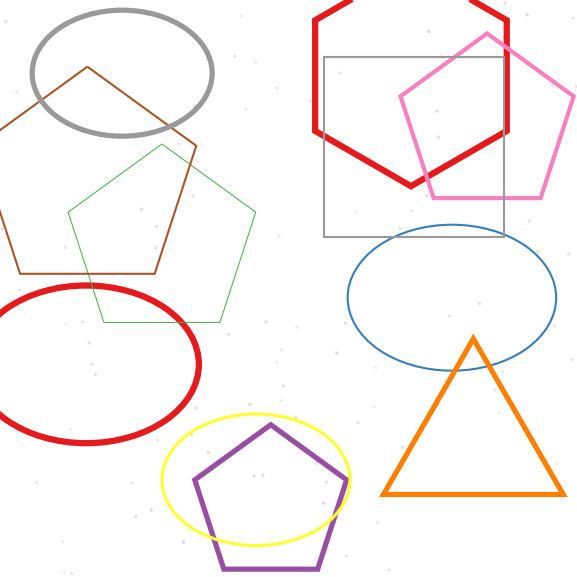[{"shape": "oval", "thickness": 3, "radius": 0.98, "center": [0.149, 0.368]}, {"shape": "hexagon", "thickness": 3, "radius": 0.96, "center": [0.712, 0.868]}, {"shape": "oval", "thickness": 1, "radius": 0.9, "center": [0.783, 0.484]}, {"shape": "pentagon", "thickness": 0.5, "radius": 0.85, "center": [0.28, 0.579]}, {"shape": "pentagon", "thickness": 2.5, "radius": 0.69, "center": [0.469, 0.125]}, {"shape": "triangle", "thickness": 2.5, "radius": 0.9, "center": [0.82, 0.233]}, {"shape": "oval", "thickness": 1.5, "radius": 0.81, "center": [0.443, 0.168]}, {"shape": "pentagon", "thickness": 1, "radius": 0.99, "center": [0.151, 0.685]}, {"shape": "pentagon", "thickness": 2, "radius": 0.79, "center": [0.843, 0.784]}, {"shape": "oval", "thickness": 2.5, "radius": 0.78, "center": [0.212, 0.872]}, {"shape": "square", "thickness": 1, "radius": 0.78, "center": [0.717, 0.744]}]